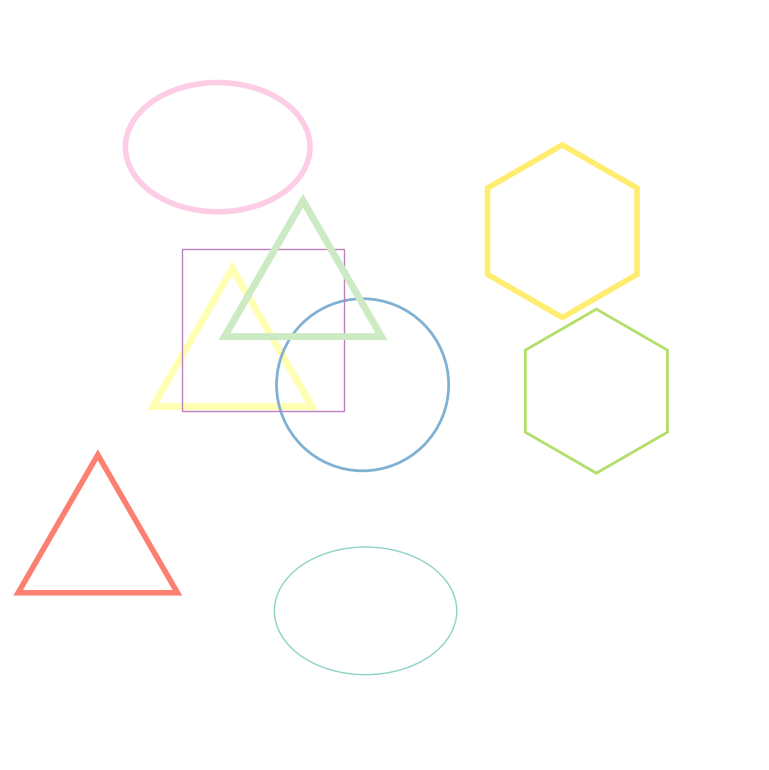[{"shape": "oval", "thickness": 0.5, "radius": 0.59, "center": [0.475, 0.207]}, {"shape": "triangle", "thickness": 2.5, "radius": 0.6, "center": [0.302, 0.532]}, {"shape": "triangle", "thickness": 2, "radius": 0.6, "center": [0.127, 0.29]}, {"shape": "circle", "thickness": 1, "radius": 0.56, "center": [0.471, 0.5]}, {"shape": "hexagon", "thickness": 1, "radius": 0.53, "center": [0.775, 0.492]}, {"shape": "oval", "thickness": 2, "radius": 0.6, "center": [0.283, 0.809]}, {"shape": "square", "thickness": 0.5, "radius": 0.53, "center": [0.341, 0.572]}, {"shape": "triangle", "thickness": 2.5, "radius": 0.59, "center": [0.394, 0.622]}, {"shape": "hexagon", "thickness": 2, "radius": 0.56, "center": [0.73, 0.7]}]